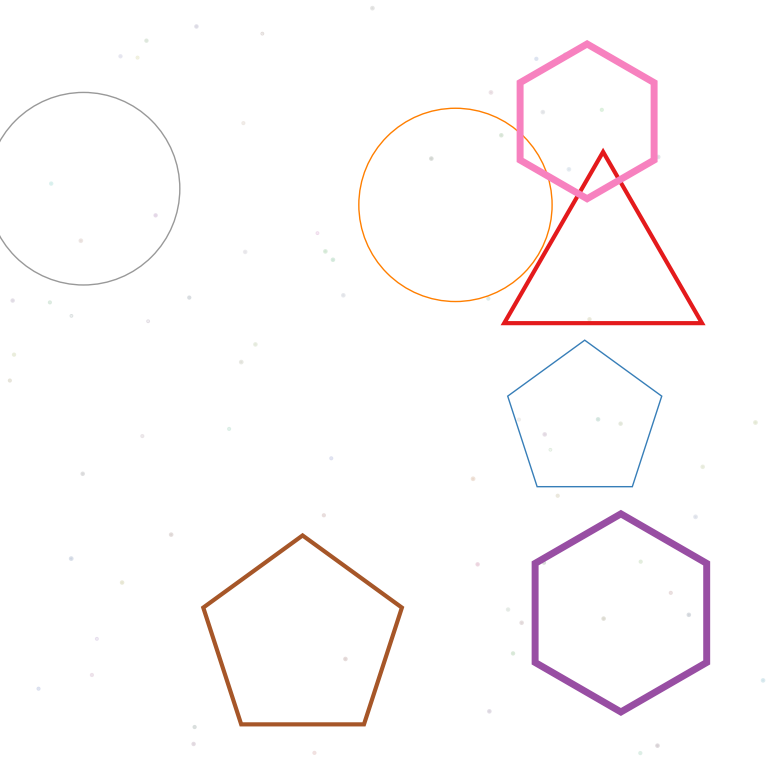[{"shape": "triangle", "thickness": 1.5, "radius": 0.74, "center": [0.783, 0.654]}, {"shape": "pentagon", "thickness": 0.5, "radius": 0.53, "center": [0.759, 0.453]}, {"shape": "hexagon", "thickness": 2.5, "radius": 0.64, "center": [0.806, 0.204]}, {"shape": "circle", "thickness": 0.5, "radius": 0.63, "center": [0.592, 0.734]}, {"shape": "pentagon", "thickness": 1.5, "radius": 0.68, "center": [0.393, 0.169]}, {"shape": "hexagon", "thickness": 2.5, "radius": 0.5, "center": [0.762, 0.842]}, {"shape": "circle", "thickness": 0.5, "radius": 0.63, "center": [0.109, 0.755]}]